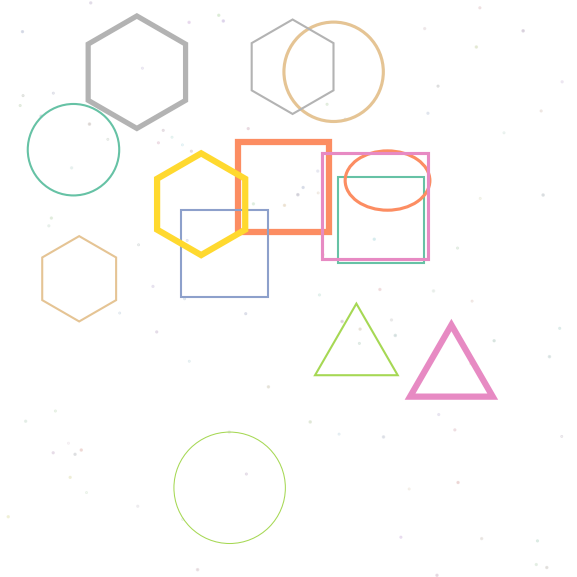[{"shape": "circle", "thickness": 1, "radius": 0.4, "center": [0.127, 0.74]}, {"shape": "square", "thickness": 1, "radius": 0.37, "center": [0.66, 0.619]}, {"shape": "square", "thickness": 3, "radius": 0.39, "center": [0.491, 0.676]}, {"shape": "oval", "thickness": 1.5, "radius": 0.37, "center": [0.671, 0.687]}, {"shape": "square", "thickness": 1, "radius": 0.38, "center": [0.388, 0.561]}, {"shape": "square", "thickness": 1.5, "radius": 0.46, "center": [0.649, 0.643]}, {"shape": "triangle", "thickness": 3, "radius": 0.41, "center": [0.782, 0.354]}, {"shape": "triangle", "thickness": 1, "radius": 0.41, "center": [0.617, 0.391]}, {"shape": "circle", "thickness": 0.5, "radius": 0.48, "center": [0.398, 0.154]}, {"shape": "hexagon", "thickness": 3, "radius": 0.44, "center": [0.348, 0.646]}, {"shape": "circle", "thickness": 1.5, "radius": 0.43, "center": [0.578, 0.875]}, {"shape": "hexagon", "thickness": 1, "radius": 0.37, "center": [0.137, 0.516]}, {"shape": "hexagon", "thickness": 1, "radius": 0.41, "center": [0.507, 0.884]}, {"shape": "hexagon", "thickness": 2.5, "radius": 0.49, "center": [0.237, 0.874]}]